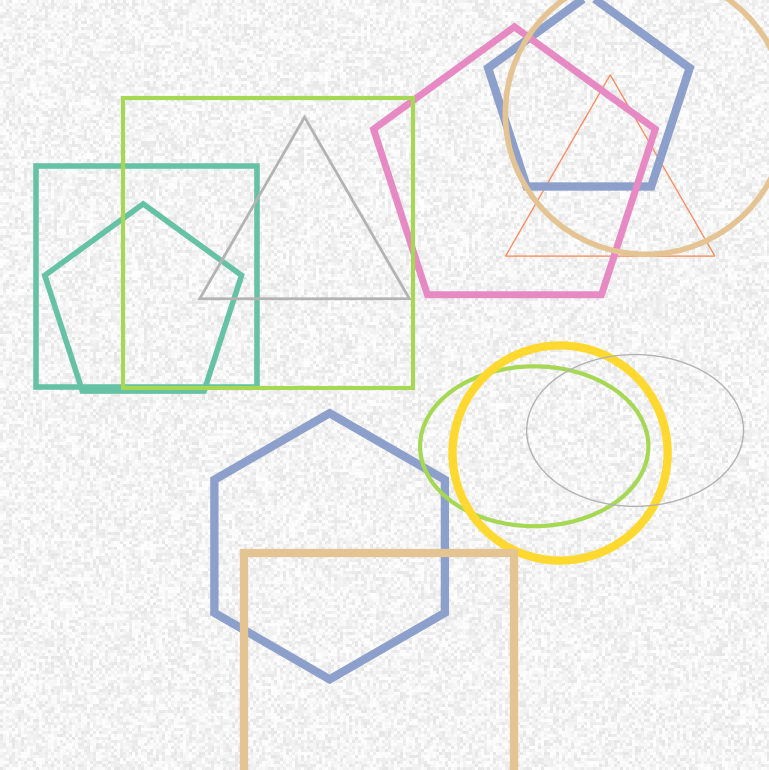[{"shape": "pentagon", "thickness": 2, "radius": 0.67, "center": [0.186, 0.601]}, {"shape": "square", "thickness": 2, "radius": 0.72, "center": [0.19, 0.641]}, {"shape": "triangle", "thickness": 0.5, "radius": 0.78, "center": [0.793, 0.746]}, {"shape": "hexagon", "thickness": 3, "radius": 0.86, "center": [0.428, 0.291]}, {"shape": "pentagon", "thickness": 3, "radius": 0.69, "center": [0.765, 0.869]}, {"shape": "pentagon", "thickness": 2.5, "radius": 0.96, "center": [0.668, 0.773]}, {"shape": "oval", "thickness": 1.5, "radius": 0.74, "center": [0.694, 0.42]}, {"shape": "square", "thickness": 1.5, "radius": 0.94, "center": [0.348, 0.684]}, {"shape": "circle", "thickness": 3, "radius": 0.7, "center": [0.727, 0.412]}, {"shape": "square", "thickness": 3, "radius": 0.88, "center": [0.492, 0.106]}, {"shape": "circle", "thickness": 2, "radius": 0.91, "center": [0.839, 0.852]}, {"shape": "triangle", "thickness": 1, "radius": 0.79, "center": [0.396, 0.691]}, {"shape": "oval", "thickness": 0.5, "radius": 0.7, "center": [0.825, 0.441]}]